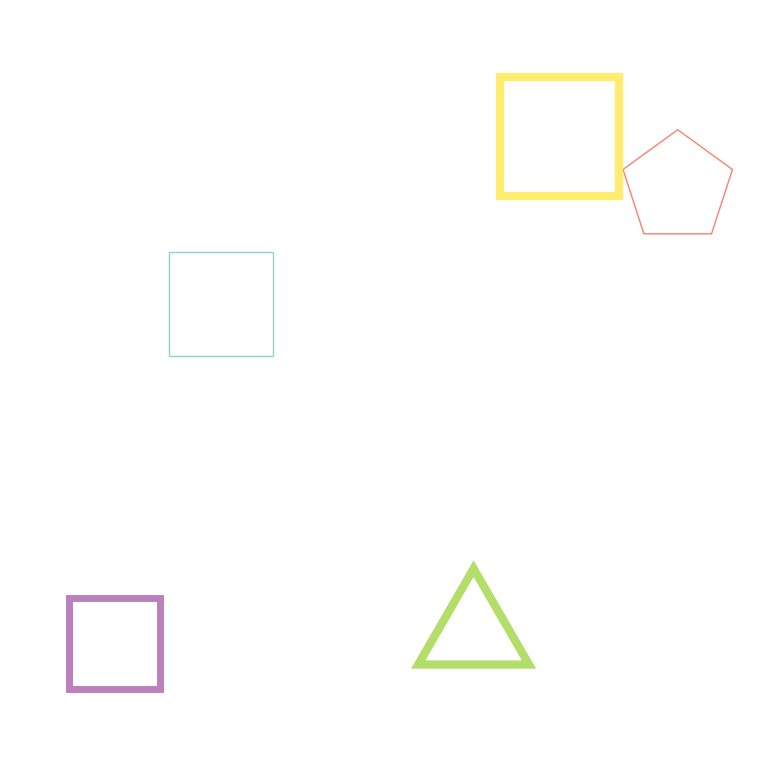[{"shape": "square", "thickness": 0.5, "radius": 0.34, "center": [0.288, 0.606]}, {"shape": "pentagon", "thickness": 0.5, "radius": 0.37, "center": [0.88, 0.757]}, {"shape": "triangle", "thickness": 3, "radius": 0.42, "center": [0.615, 0.178]}, {"shape": "square", "thickness": 2.5, "radius": 0.3, "center": [0.149, 0.164]}, {"shape": "square", "thickness": 3, "radius": 0.39, "center": [0.727, 0.823]}]